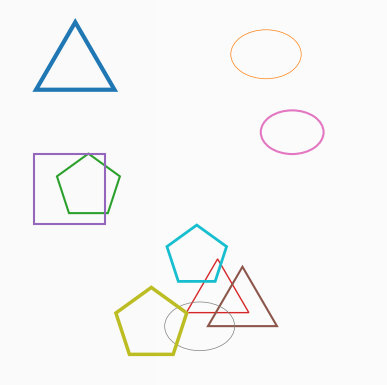[{"shape": "triangle", "thickness": 3, "radius": 0.58, "center": [0.194, 0.825]}, {"shape": "oval", "thickness": 0.5, "radius": 0.45, "center": [0.686, 0.859]}, {"shape": "pentagon", "thickness": 1.5, "radius": 0.43, "center": [0.228, 0.516]}, {"shape": "triangle", "thickness": 1, "radius": 0.47, "center": [0.562, 0.234]}, {"shape": "square", "thickness": 1.5, "radius": 0.46, "center": [0.18, 0.508]}, {"shape": "triangle", "thickness": 1.5, "radius": 0.51, "center": [0.626, 0.204]}, {"shape": "oval", "thickness": 1.5, "radius": 0.41, "center": [0.754, 0.657]}, {"shape": "oval", "thickness": 0.5, "radius": 0.45, "center": [0.515, 0.152]}, {"shape": "pentagon", "thickness": 2.5, "radius": 0.48, "center": [0.39, 0.157]}, {"shape": "pentagon", "thickness": 2, "radius": 0.4, "center": [0.508, 0.335]}]